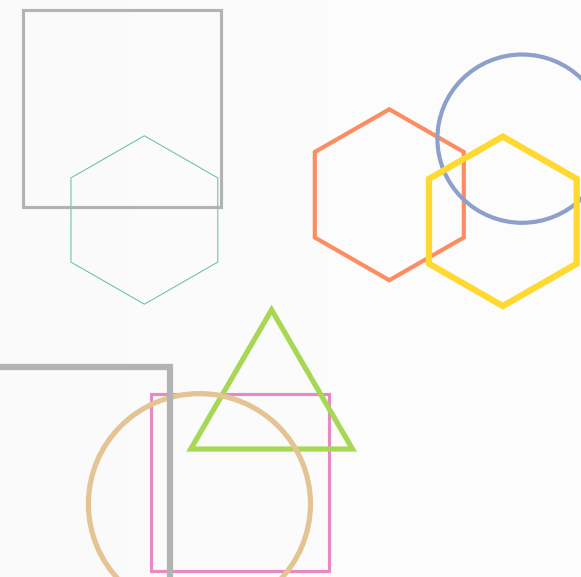[{"shape": "hexagon", "thickness": 0.5, "radius": 0.73, "center": [0.248, 0.618]}, {"shape": "hexagon", "thickness": 2, "radius": 0.74, "center": [0.67, 0.662]}, {"shape": "circle", "thickness": 2, "radius": 0.73, "center": [0.898, 0.759]}, {"shape": "square", "thickness": 1.5, "radius": 0.77, "center": [0.413, 0.164]}, {"shape": "triangle", "thickness": 2.5, "radius": 0.8, "center": [0.467, 0.302]}, {"shape": "hexagon", "thickness": 3, "radius": 0.73, "center": [0.865, 0.616]}, {"shape": "circle", "thickness": 2.5, "radius": 0.96, "center": [0.343, 0.127]}, {"shape": "square", "thickness": 1.5, "radius": 0.85, "center": [0.21, 0.811]}, {"shape": "square", "thickness": 3, "radius": 0.92, "center": [0.108, 0.179]}]